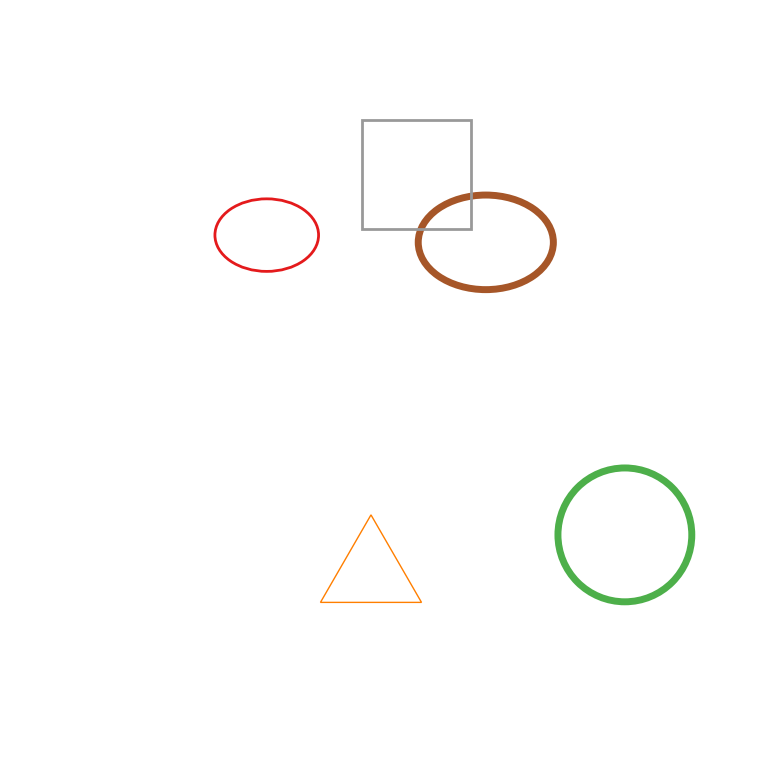[{"shape": "oval", "thickness": 1, "radius": 0.34, "center": [0.346, 0.695]}, {"shape": "circle", "thickness": 2.5, "radius": 0.43, "center": [0.812, 0.305]}, {"shape": "triangle", "thickness": 0.5, "radius": 0.38, "center": [0.482, 0.256]}, {"shape": "oval", "thickness": 2.5, "radius": 0.44, "center": [0.631, 0.685]}, {"shape": "square", "thickness": 1, "radius": 0.35, "center": [0.541, 0.773]}]